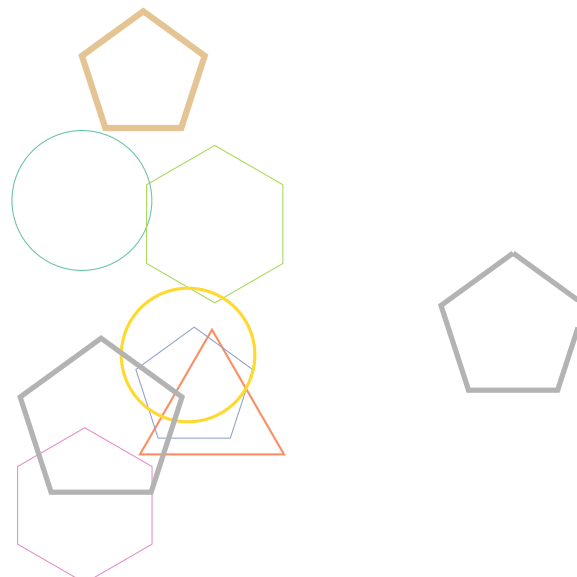[{"shape": "circle", "thickness": 0.5, "radius": 0.61, "center": [0.142, 0.652]}, {"shape": "triangle", "thickness": 1, "radius": 0.72, "center": [0.367, 0.284]}, {"shape": "pentagon", "thickness": 0.5, "radius": 0.53, "center": [0.336, 0.326]}, {"shape": "hexagon", "thickness": 0.5, "radius": 0.67, "center": [0.147, 0.124]}, {"shape": "hexagon", "thickness": 0.5, "radius": 0.68, "center": [0.372, 0.611]}, {"shape": "circle", "thickness": 1.5, "radius": 0.58, "center": [0.326, 0.384]}, {"shape": "pentagon", "thickness": 3, "radius": 0.56, "center": [0.248, 0.868]}, {"shape": "pentagon", "thickness": 2.5, "radius": 0.66, "center": [0.888, 0.43]}, {"shape": "pentagon", "thickness": 2.5, "radius": 0.74, "center": [0.175, 0.266]}]